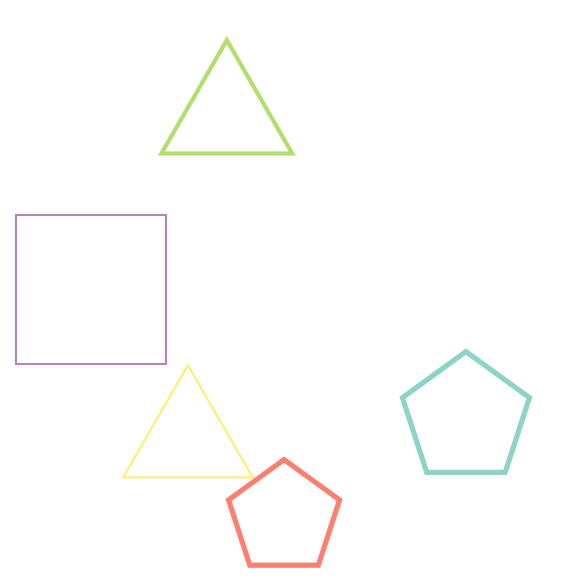[{"shape": "pentagon", "thickness": 2.5, "radius": 0.58, "center": [0.807, 0.275]}, {"shape": "pentagon", "thickness": 2.5, "radius": 0.51, "center": [0.492, 0.102]}, {"shape": "triangle", "thickness": 2, "radius": 0.65, "center": [0.393, 0.799]}, {"shape": "square", "thickness": 1, "radius": 0.65, "center": [0.158, 0.498]}, {"shape": "triangle", "thickness": 1, "radius": 0.65, "center": [0.326, 0.237]}]